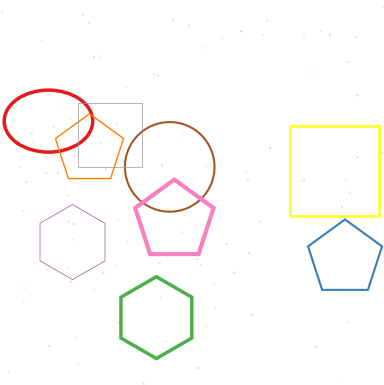[{"shape": "oval", "thickness": 2.5, "radius": 0.57, "center": [0.126, 0.685]}, {"shape": "pentagon", "thickness": 1.5, "radius": 0.51, "center": [0.896, 0.329]}, {"shape": "hexagon", "thickness": 2.5, "radius": 0.53, "center": [0.406, 0.175]}, {"shape": "hexagon", "thickness": 0.5, "radius": 0.49, "center": [0.188, 0.371]}, {"shape": "pentagon", "thickness": 1, "radius": 0.47, "center": [0.232, 0.611]}, {"shape": "square", "thickness": 2, "radius": 0.58, "center": [0.869, 0.556]}, {"shape": "circle", "thickness": 1.5, "radius": 0.58, "center": [0.441, 0.567]}, {"shape": "pentagon", "thickness": 3, "radius": 0.53, "center": [0.453, 0.427]}, {"shape": "square", "thickness": 0.5, "radius": 0.42, "center": [0.285, 0.649]}]